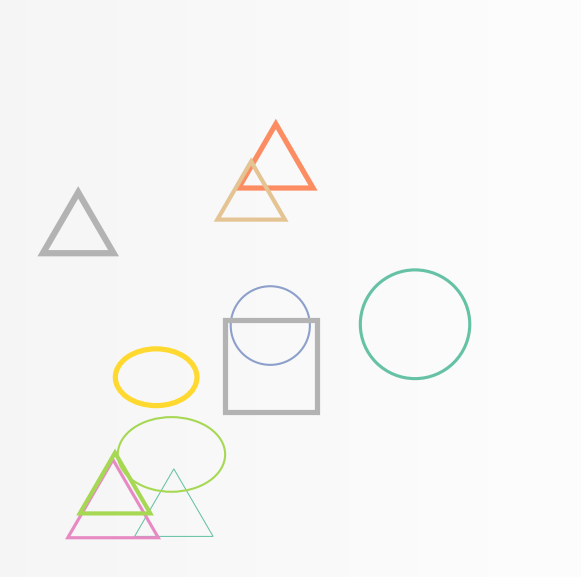[{"shape": "triangle", "thickness": 0.5, "radius": 0.39, "center": [0.299, 0.109]}, {"shape": "circle", "thickness": 1.5, "radius": 0.47, "center": [0.714, 0.438]}, {"shape": "triangle", "thickness": 2.5, "radius": 0.37, "center": [0.475, 0.711]}, {"shape": "circle", "thickness": 1, "radius": 0.34, "center": [0.465, 0.435]}, {"shape": "triangle", "thickness": 1.5, "radius": 0.45, "center": [0.194, 0.113]}, {"shape": "triangle", "thickness": 2, "radius": 0.35, "center": [0.198, 0.145]}, {"shape": "oval", "thickness": 1, "radius": 0.46, "center": [0.295, 0.212]}, {"shape": "oval", "thickness": 2.5, "radius": 0.35, "center": [0.269, 0.346]}, {"shape": "triangle", "thickness": 2, "radius": 0.34, "center": [0.432, 0.652]}, {"shape": "triangle", "thickness": 3, "radius": 0.35, "center": [0.135, 0.596]}, {"shape": "square", "thickness": 2.5, "radius": 0.4, "center": [0.466, 0.365]}]